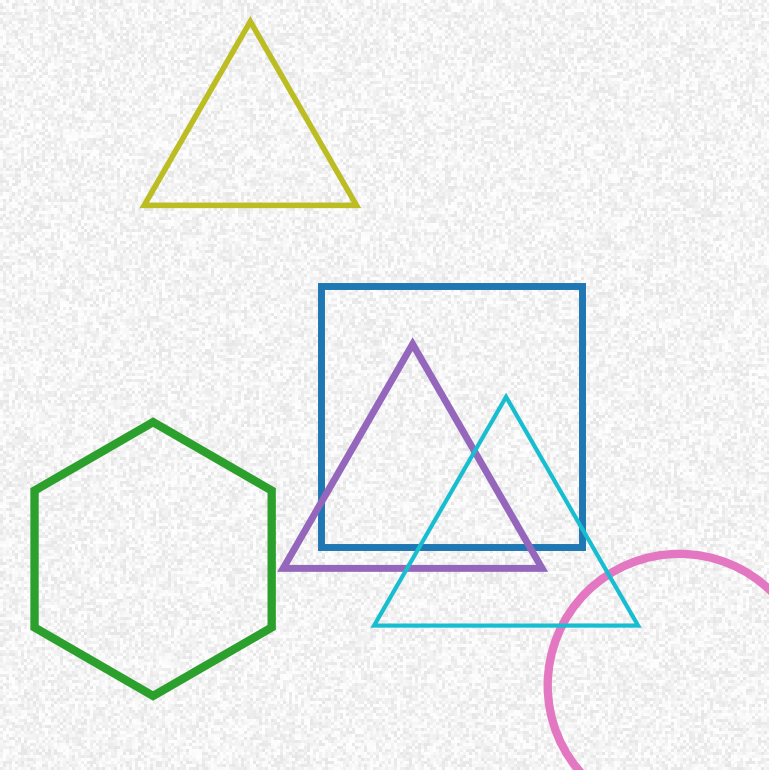[{"shape": "square", "thickness": 2.5, "radius": 0.85, "center": [0.587, 0.459]}, {"shape": "hexagon", "thickness": 3, "radius": 0.89, "center": [0.199, 0.274]}, {"shape": "triangle", "thickness": 2.5, "radius": 0.97, "center": [0.536, 0.359]}, {"shape": "circle", "thickness": 3, "radius": 0.85, "center": [0.882, 0.11]}, {"shape": "triangle", "thickness": 2, "radius": 0.8, "center": [0.325, 0.813]}, {"shape": "triangle", "thickness": 1.5, "radius": 0.99, "center": [0.657, 0.287]}]